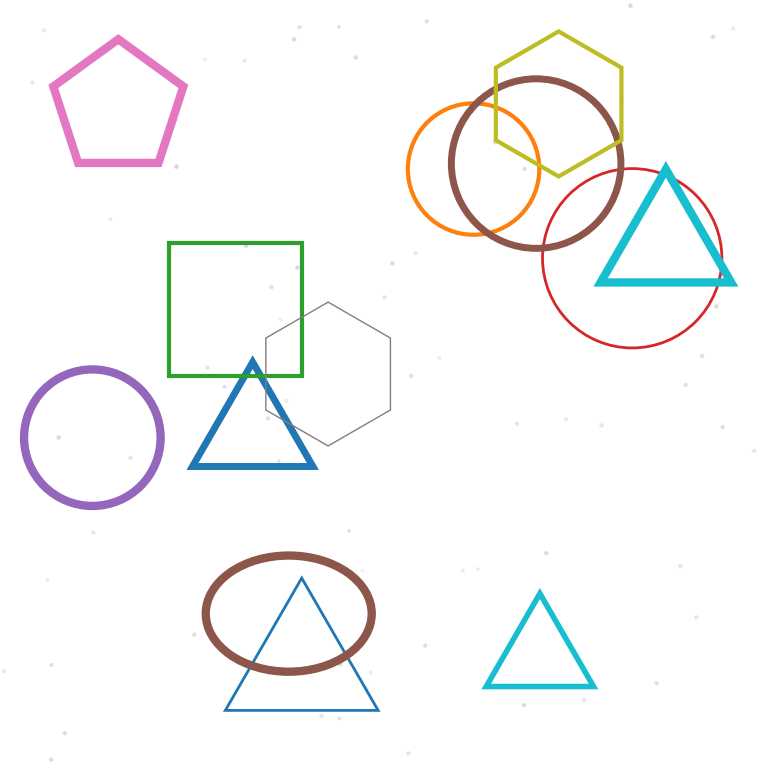[{"shape": "triangle", "thickness": 1, "radius": 0.57, "center": [0.392, 0.135]}, {"shape": "triangle", "thickness": 2.5, "radius": 0.45, "center": [0.328, 0.439]}, {"shape": "circle", "thickness": 1.5, "radius": 0.43, "center": [0.615, 0.78]}, {"shape": "square", "thickness": 1.5, "radius": 0.43, "center": [0.306, 0.598]}, {"shape": "circle", "thickness": 1, "radius": 0.58, "center": [0.821, 0.665]}, {"shape": "circle", "thickness": 3, "radius": 0.44, "center": [0.12, 0.432]}, {"shape": "oval", "thickness": 3, "radius": 0.54, "center": [0.375, 0.203]}, {"shape": "circle", "thickness": 2.5, "radius": 0.55, "center": [0.696, 0.788]}, {"shape": "pentagon", "thickness": 3, "radius": 0.44, "center": [0.154, 0.86]}, {"shape": "hexagon", "thickness": 0.5, "radius": 0.47, "center": [0.426, 0.514]}, {"shape": "hexagon", "thickness": 1.5, "radius": 0.47, "center": [0.726, 0.865]}, {"shape": "triangle", "thickness": 3, "radius": 0.49, "center": [0.865, 0.682]}, {"shape": "triangle", "thickness": 2, "radius": 0.4, "center": [0.701, 0.149]}]